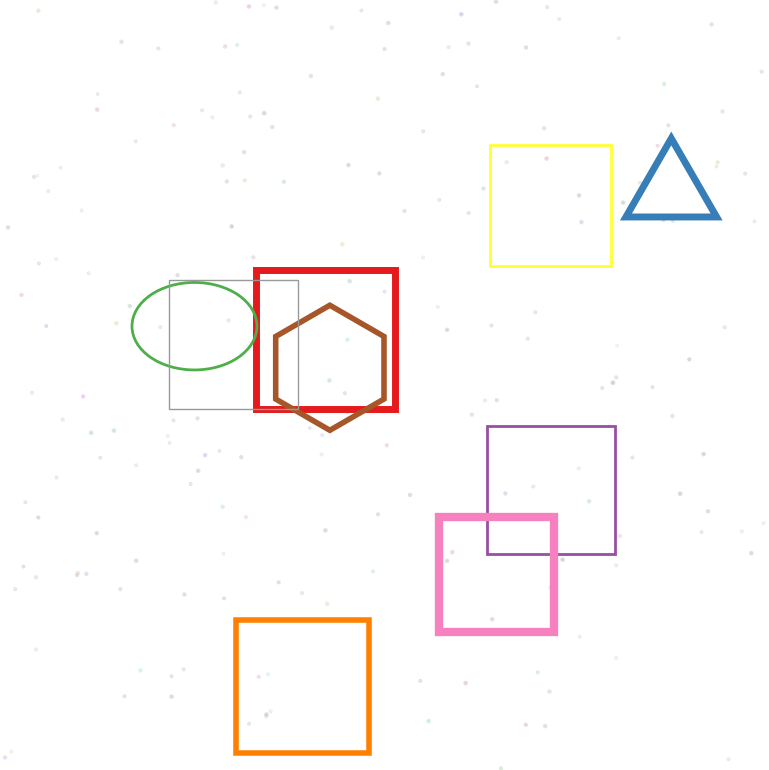[{"shape": "square", "thickness": 2.5, "radius": 0.45, "center": [0.422, 0.559]}, {"shape": "triangle", "thickness": 2.5, "radius": 0.34, "center": [0.872, 0.752]}, {"shape": "oval", "thickness": 1, "radius": 0.41, "center": [0.253, 0.576]}, {"shape": "square", "thickness": 1, "radius": 0.42, "center": [0.716, 0.363]}, {"shape": "square", "thickness": 2, "radius": 0.43, "center": [0.393, 0.109]}, {"shape": "square", "thickness": 1, "radius": 0.39, "center": [0.715, 0.734]}, {"shape": "hexagon", "thickness": 2, "radius": 0.41, "center": [0.428, 0.522]}, {"shape": "square", "thickness": 3, "radius": 0.37, "center": [0.645, 0.254]}, {"shape": "square", "thickness": 0.5, "radius": 0.42, "center": [0.303, 0.553]}]